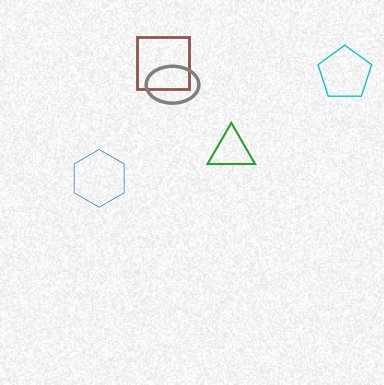[{"shape": "hexagon", "thickness": 0.5, "radius": 0.37, "center": [0.258, 0.537]}, {"shape": "triangle", "thickness": 1.5, "radius": 0.36, "center": [0.601, 0.61]}, {"shape": "square", "thickness": 2, "radius": 0.34, "center": [0.424, 0.836]}, {"shape": "oval", "thickness": 2.5, "radius": 0.34, "center": [0.448, 0.78]}, {"shape": "pentagon", "thickness": 1, "radius": 0.37, "center": [0.896, 0.809]}]